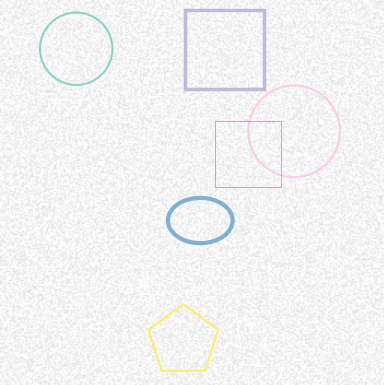[{"shape": "circle", "thickness": 1.5, "radius": 0.47, "center": [0.198, 0.873]}, {"shape": "square", "thickness": 2.5, "radius": 0.51, "center": [0.584, 0.871]}, {"shape": "oval", "thickness": 3, "radius": 0.42, "center": [0.52, 0.427]}, {"shape": "circle", "thickness": 1.5, "radius": 0.59, "center": [0.764, 0.659]}, {"shape": "square", "thickness": 0.5, "radius": 0.43, "center": [0.643, 0.599]}, {"shape": "pentagon", "thickness": 1.5, "radius": 0.48, "center": [0.476, 0.114]}]